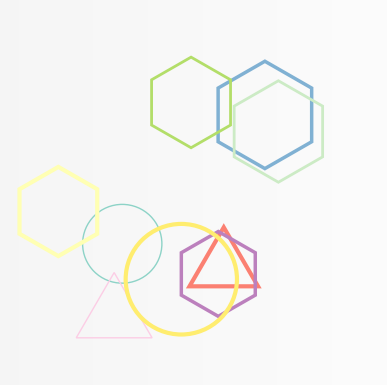[{"shape": "circle", "thickness": 1, "radius": 0.51, "center": [0.315, 0.367]}, {"shape": "hexagon", "thickness": 3, "radius": 0.58, "center": [0.151, 0.451]}, {"shape": "triangle", "thickness": 3, "radius": 0.51, "center": [0.577, 0.307]}, {"shape": "hexagon", "thickness": 2.5, "radius": 0.7, "center": [0.684, 0.702]}, {"shape": "hexagon", "thickness": 2, "radius": 0.59, "center": [0.493, 0.734]}, {"shape": "triangle", "thickness": 1, "radius": 0.56, "center": [0.295, 0.179]}, {"shape": "hexagon", "thickness": 2.5, "radius": 0.55, "center": [0.563, 0.289]}, {"shape": "hexagon", "thickness": 2, "radius": 0.66, "center": [0.718, 0.658]}, {"shape": "circle", "thickness": 3, "radius": 0.72, "center": [0.468, 0.275]}]